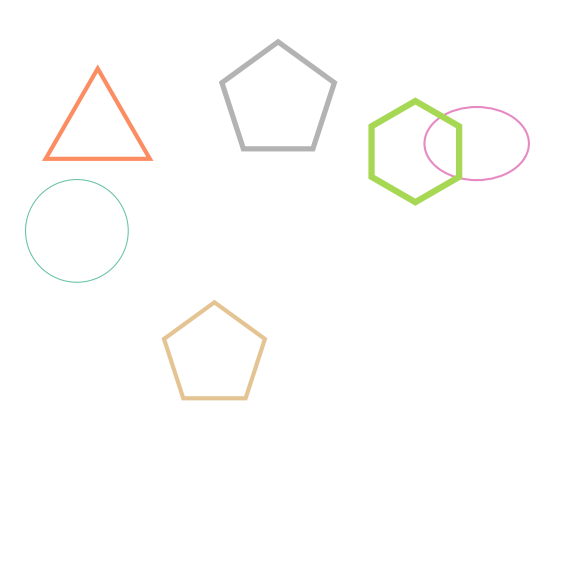[{"shape": "circle", "thickness": 0.5, "radius": 0.44, "center": [0.133, 0.599]}, {"shape": "triangle", "thickness": 2, "radius": 0.52, "center": [0.169, 0.776]}, {"shape": "oval", "thickness": 1, "radius": 0.45, "center": [0.825, 0.751]}, {"shape": "hexagon", "thickness": 3, "radius": 0.44, "center": [0.719, 0.737]}, {"shape": "pentagon", "thickness": 2, "radius": 0.46, "center": [0.371, 0.384]}, {"shape": "pentagon", "thickness": 2.5, "radius": 0.51, "center": [0.482, 0.824]}]